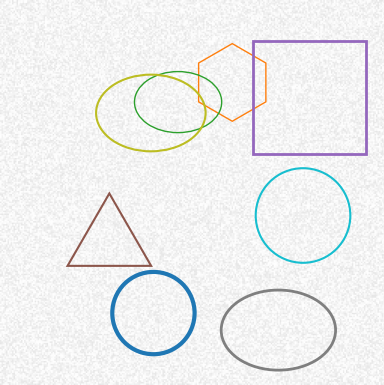[{"shape": "circle", "thickness": 3, "radius": 0.53, "center": [0.399, 0.187]}, {"shape": "hexagon", "thickness": 1, "radius": 0.5, "center": [0.603, 0.786]}, {"shape": "oval", "thickness": 1, "radius": 0.57, "center": [0.463, 0.735]}, {"shape": "square", "thickness": 2, "radius": 0.73, "center": [0.803, 0.747]}, {"shape": "triangle", "thickness": 1.5, "radius": 0.63, "center": [0.284, 0.372]}, {"shape": "oval", "thickness": 2, "radius": 0.74, "center": [0.723, 0.143]}, {"shape": "oval", "thickness": 1.5, "radius": 0.71, "center": [0.392, 0.707]}, {"shape": "circle", "thickness": 1.5, "radius": 0.61, "center": [0.787, 0.44]}]